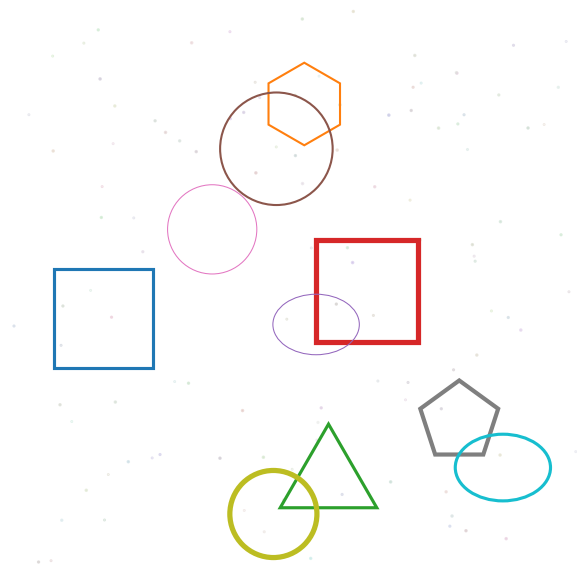[{"shape": "square", "thickness": 1.5, "radius": 0.43, "center": [0.179, 0.448]}, {"shape": "hexagon", "thickness": 1, "radius": 0.36, "center": [0.527, 0.819]}, {"shape": "triangle", "thickness": 1.5, "radius": 0.48, "center": [0.569, 0.168]}, {"shape": "square", "thickness": 2.5, "radius": 0.44, "center": [0.635, 0.495]}, {"shape": "oval", "thickness": 0.5, "radius": 0.37, "center": [0.547, 0.437]}, {"shape": "circle", "thickness": 1, "radius": 0.49, "center": [0.479, 0.742]}, {"shape": "circle", "thickness": 0.5, "radius": 0.39, "center": [0.367, 0.602]}, {"shape": "pentagon", "thickness": 2, "radius": 0.35, "center": [0.795, 0.269]}, {"shape": "circle", "thickness": 2.5, "radius": 0.38, "center": [0.473, 0.109]}, {"shape": "oval", "thickness": 1.5, "radius": 0.41, "center": [0.871, 0.19]}]